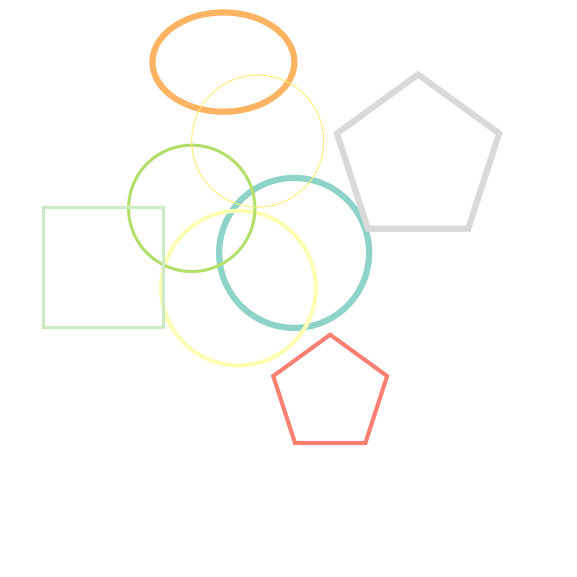[{"shape": "circle", "thickness": 3, "radius": 0.65, "center": [0.509, 0.561]}, {"shape": "circle", "thickness": 2, "radius": 0.67, "center": [0.413, 0.5]}, {"shape": "pentagon", "thickness": 2, "radius": 0.52, "center": [0.572, 0.316]}, {"shape": "oval", "thickness": 3, "radius": 0.61, "center": [0.387, 0.892]}, {"shape": "circle", "thickness": 1.5, "radius": 0.55, "center": [0.332, 0.638]}, {"shape": "pentagon", "thickness": 3, "radius": 0.74, "center": [0.724, 0.722]}, {"shape": "square", "thickness": 1.5, "radius": 0.52, "center": [0.178, 0.537]}, {"shape": "circle", "thickness": 0.5, "radius": 0.57, "center": [0.446, 0.755]}]